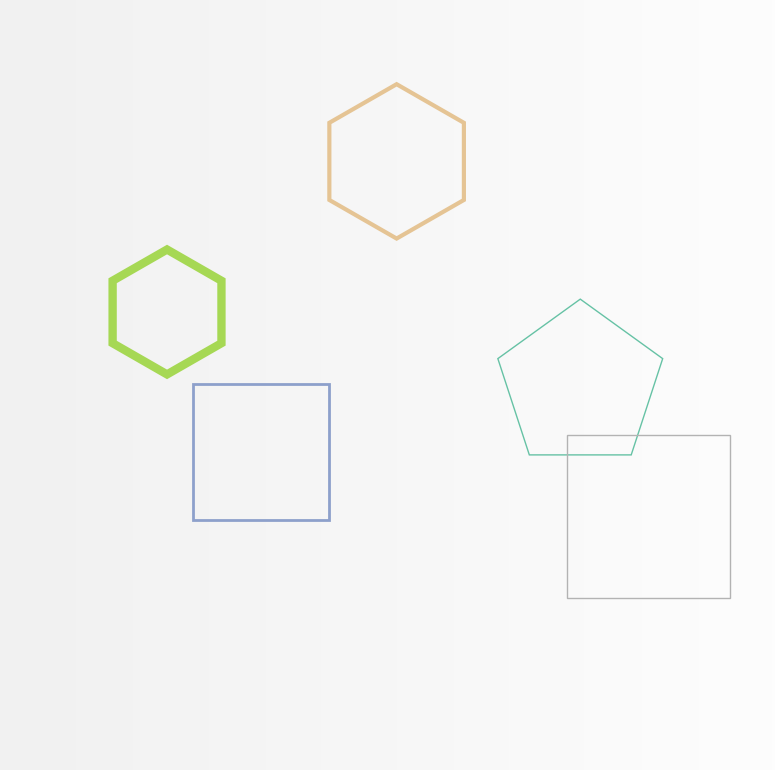[{"shape": "pentagon", "thickness": 0.5, "radius": 0.56, "center": [0.749, 0.5]}, {"shape": "square", "thickness": 1, "radius": 0.44, "center": [0.336, 0.413]}, {"shape": "hexagon", "thickness": 3, "radius": 0.41, "center": [0.216, 0.595]}, {"shape": "hexagon", "thickness": 1.5, "radius": 0.5, "center": [0.512, 0.79]}, {"shape": "square", "thickness": 0.5, "radius": 0.53, "center": [0.837, 0.329]}]